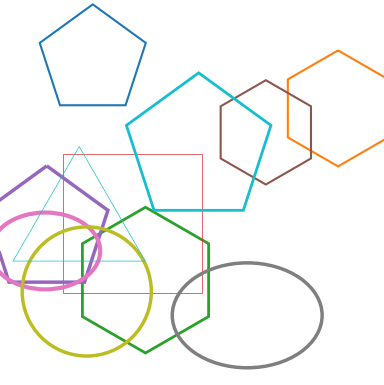[{"shape": "pentagon", "thickness": 1.5, "radius": 0.72, "center": [0.241, 0.844]}, {"shape": "hexagon", "thickness": 1.5, "radius": 0.75, "center": [0.878, 0.718]}, {"shape": "hexagon", "thickness": 2, "radius": 0.95, "center": [0.378, 0.272]}, {"shape": "square", "thickness": 0.5, "radius": 0.9, "center": [0.344, 0.419]}, {"shape": "pentagon", "thickness": 2.5, "radius": 0.83, "center": [0.121, 0.402]}, {"shape": "hexagon", "thickness": 1.5, "radius": 0.68, "center": [0.69, 0.656]}, {"shape": "oval", "thickness": 3, "radius": 0.71, "center": [0.118, 0.348]}, {"shape": "oval", "thickness": 2.5, "radius": 0.97, "center": [0.642, 0.181]}, {"shape": "circle", "thickness": 2.5, "radius": 0.84, "center": [0.225, 0.243]}, {"shape": "pentagon", "thickness": 2, "radius": 0.99, "center": [0.516, 0.613]}, {"shape": "triangle", "thickness": 0.5, "radius": 0.99, "center": [0.206, 0.421]}]